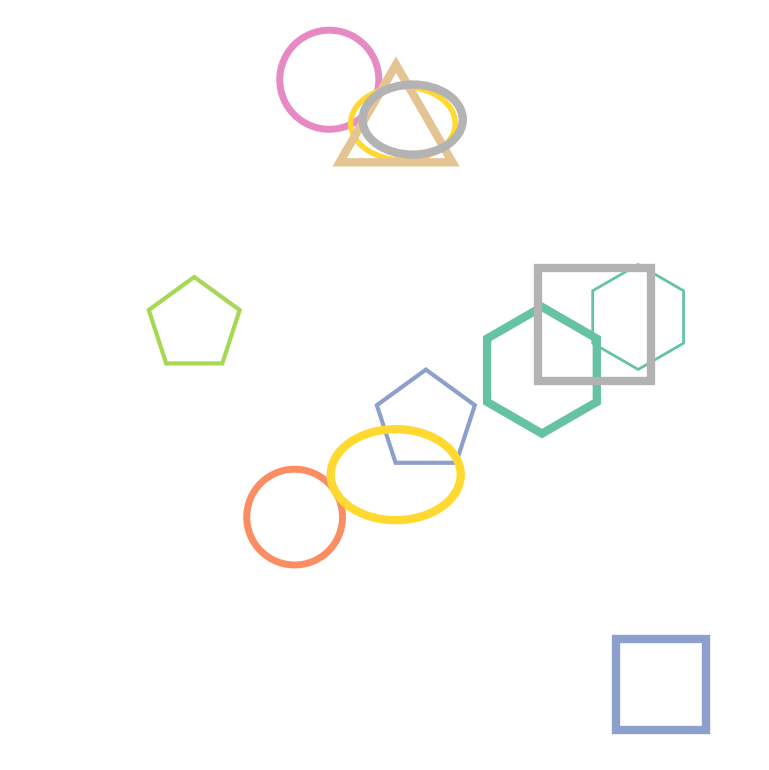[{"shape": "hexagon", "thickness": 3, "radius": 0.41, "center": [0.704, 0.519]}, {"shape": "hexagon", "thickness": 1, "radius": 0.34, "center": [0.829, 0.588]}, {"shape": "circle", "thickness": 2.5, "radius": 0.31, "center": [0.383, 0.328]}, {"shape": "square", "thickness": 3, "radius": 0.29, "center": [0.858, 0.111]}, {"shape": "pentagon", "thickness": 1.5, "radius": 0.33, "center": [0.553, 0.453]}, {"shape": "circle", "thickness": 2.5, "radius": 0.32, "center": [0.428, 0.896]}, {"shape": "pentagon", "thickness": 1.5, "radius": 0.31, "center": [0.252, 0.578]}, {"shape": "oval", "thickness": 3, "radius": 0.42, "center": [0.514, 0.384]}, {"shape": "oval", "thickness": 2, "radius": 0.34, "center": [0.523, 0.84]}, {"shape": "triangle", "thickness": 3, "radius": 0.42, "center": [0.514, 0.832]}, {"shape": "oval", "thickness": 3, "radius": 0.33, "center": [0.536, 0.845]}, {"shape": "square", "thickness": 3, "radius": 0.37, "center": [0.772, 0.579]}]